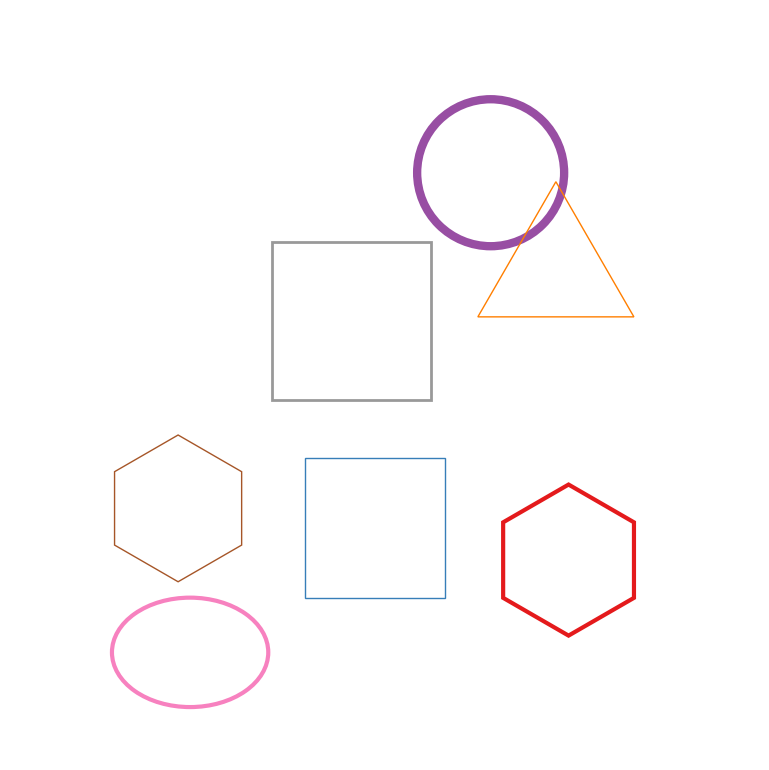[{"shape": "hexagon", "thickness": 1.5, "radius": 0.49, "center": [0.738, 0.273]}, {"shape": "square", "thickness": 0.5, "radius": 0.45, "center": [0.487, 0.314]}, {"shape": "circle", "thickness": 3, "radius": 0.48, "center": [0.637, 0.776]}, {"shape": "triangle", "thickness": 0.5, "radius": 0.58, "center": [0.722, 0.647]}, {"shape": "hexagon", "thickness": 0.5, "radius": 0.48, "center": [0.231, 0.34]}, {"shape": "oval", "thickness": 1.5, "radius": 0.51, "center": [0.247, 0.153]}, {"shape": "square", "thickness": 1, "radius": 0.51, "center": [0.456, 0.584]}]